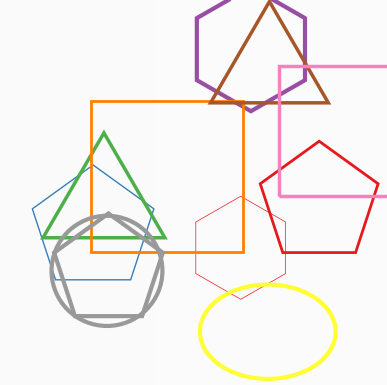[{"shape": "pentagon", "thickness": 2, "radius": 0.8, "center": [0.824, 0.473]}, {"shape": "hexagon", "thickness": 0.5, "radius": 0.67, "center": [0.621, 0.356]}, {"shape": "pentagon", "thickness": 1, "radius": 0.82, "center": [0.24, 0.407]}, {"shape": "triangle", "thickness": 2.5, "radius": 0.91, "center": [0.268, 0.473]}, {"shape": "hexagon", "thickness": 3, "radius": 0.81, "center": [0.648, 0.872]}, {"shape": "square", "thickness": 2, "radius": 0.98, "center": [0.431, 0.542]}, {"shape": "oval", "thickness": 3, "radius": 0.88, "center": [0.691, 0.138]}, {"shape": "triangle", "thickness": 2.5, "radius": 0.88, "center": [0.695, 0.821]}, {"shape": "square", "thickness": 2.5, "radius": 0.85, "center": [0.888, 0.66]}, {"shape": "pentagon", "thickness": 3, "radius": 0.74, "center": [0.28, 0.298]}, {"shape": "circle", "thickness": 3, "radius": 0.72, "center": [0.276, 0.296]}]